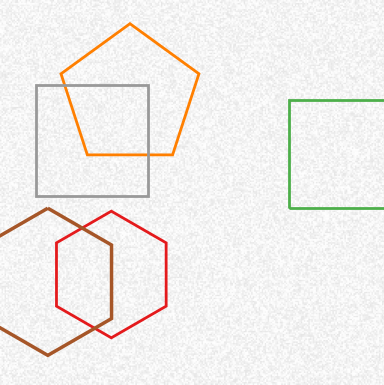[{"shape": "hexagon", "thickness": 2, "radius": 0.82, "center": [0.289, 0.287]}, {"shape": "square", "thickness": 2, "radius": 0.71, "center": [0.892, 0.6]}, {"shape": "pentagon", "thickness": 2, "radius": 0.94, "center": [0.338, 0.75]}, {"shape": "hexagon", "thickness": 2.5, "radius": 0.96, "center": [0.124, 0.268]}, {"shape": "square", "thickness": 2, "radius": 0.72, "center": [0.238, 0.635]}]